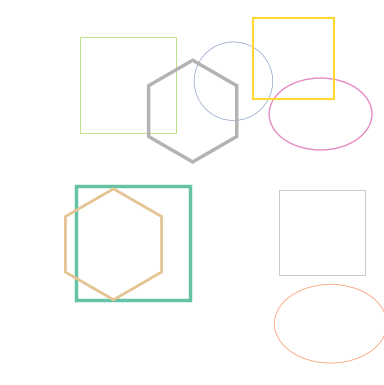[{"shape": "square", "thickness": 2.5, "radius": 0.74, "center": [0.346, 0.369]}, {"shape": "oval", "thickness": 0.5, "radius": 0.73, "center": [0.859, 0.159]}, {"shape": "circle", "thickness": 0.5, "radius": 0.51, "center": [0.606, 0.789]}, {"shape": "oval", "thickness": 1, "radius": 0.67, "center": [0.833, 0.704]}, {"shape": "square", "thickness": 0.5, "radius": 0.62, "center": [0.333, 0.78]}, {"shape": "square", "thickness": 1.5, "radius": 0.53, "center": [0.762, 0.849]}, {"shape": "hexagon", "thickness": 2, "radius": 0.72, "center": [0.295, 0.366]}, {"shape": "hexagon", "thickness": 2.5, "radius": 0.66, "center": [0.5, 0.711]}, {"shape": "square", "thickness": 0.5, "radius": 0.56, "center": [0.837, 0.396]}]